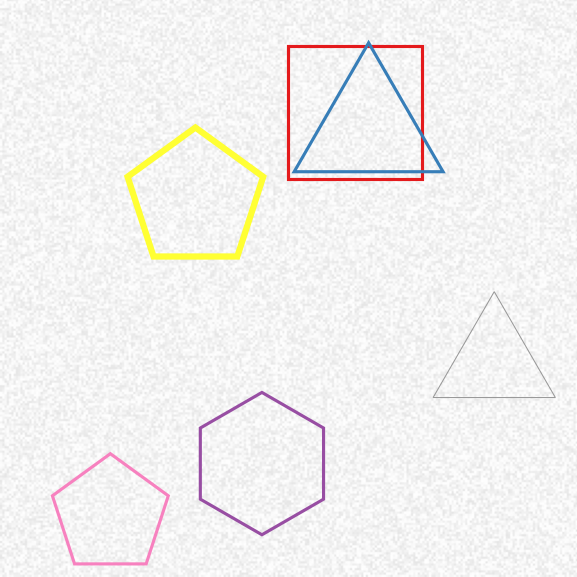[{"shape": "square", "thickness": 1.5, "radius": 0.58, "center": [0.615, 0.804]}, {"shape": "triangle", "thickness": 1.5, "radius": 0.74, "center": [0.638, 0.776]}, {"shape": "hexagon", "thickness": 1.5, "radius": 0.62, "center": [0.454, 0.196]}, {"shape": "pentagon", "thickness": 3, "radius": 0.62, "center": [0.338, 0.655]}, {"shape": "pentagon", "thickness": 1.5, "radius": 0.53, "center": [0.191, 0.108]}, {"shape": "triangle", "thickness": 0.5, "radius": 0.61, "center": [0.856, 0.372]}]